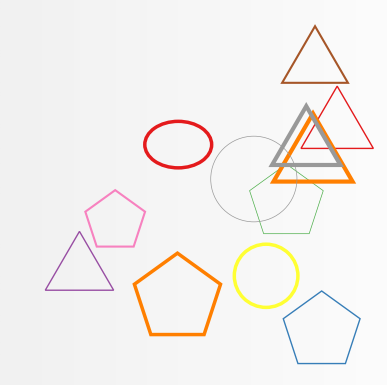[{"shape": "oval", "thickness": 2.5, "radius": 0.43, "center": [0.46, 0.624]}, {"shape": "triangle", "thickness": 1, "radius": 0.54, "center": [0.87, 0.668]}, {"shape": "pentagon", "thickness": 1, "radius": 0.52, "center": [0.83, 0.14]}, {"shape": "pentagon", "thickness": 0.5, "radius": 0.5, "center": [0.739, 0.474]}, {"shape": "triangle", "thickness": 1, "radius": 0.51, "center": [0.205, 0.297]}, {"shape": "pentagon", "thickness": 2.5, "radius": 0.58, "center": [0.458, 0.226]}, {"shape": "triangle", "thickness": 3, "radius": 0.59, "center": [0.808, 0.587]}, {"shape": "circle", "thickness": 2.5, "radius": 0.41, "center": [0.687, 0.284]}, {"shape": "triangle", "thickness": 1.5, "radius": 0.49, "center": [0.813, 0.834]}, {"shape": "pentagon", "thickness": 1.5, "radius": 0.41, "center": [0.297, 0.425]}, {"shape": "circle", "thickness": 0.5, "radius": 0.56, "center": [0.655, 0.535]}, {"shape": "triangle", "thickness": 3, "radius": 0.51, "center": [0.79, 0.622]}]